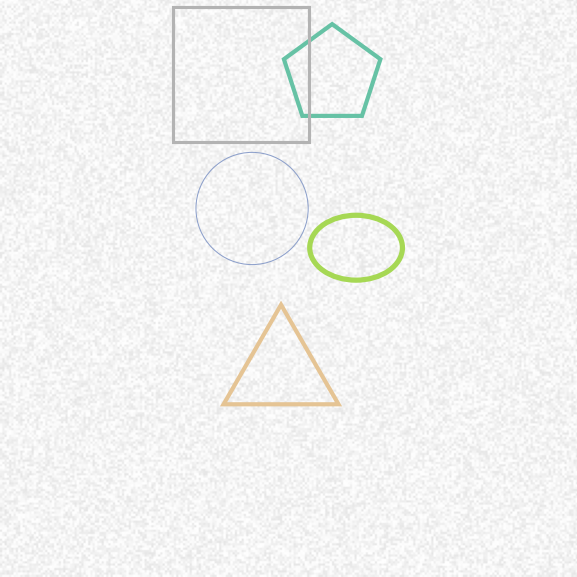[{"shape": "pentagon", "thickness": 2, "radius": 0.44, "center": [0.575, 0.87]}, {"shape": "circle", "thickness": 0.5, "radius": 0.49, "center": [0.436, 0.638]}, {"shape": "oval", "thickness": 2.5, "radius": 0.4, "center": [0.617, 0.57]}, {"shape": "triangle", "thickness": 2, "radius": 0.57, "center": [0.487, 0.357]}, {"shape": "square", "thickness": 1.5, "radius": 0.59, "center": [0.417, 0.87]}]